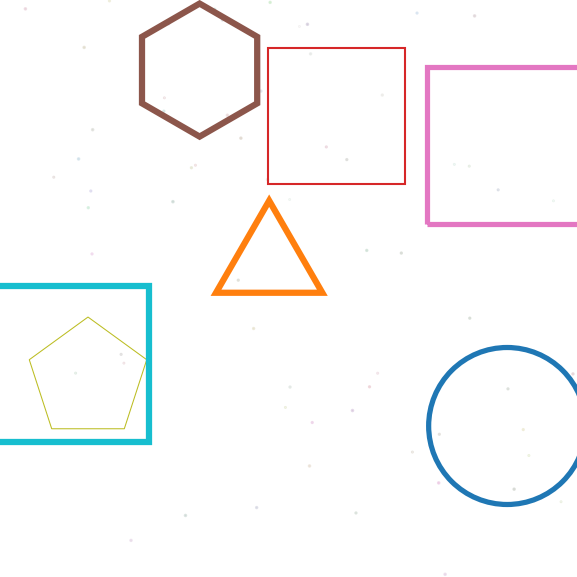[{"shape": "circle", "thickness": 2.5, "radius": 0.68, "center": [0.878, 0.261]}, {"shape": "triangle", "thickness": 3, "radius": 0.53, "center": [0.466, 0.545]}, {"shape": "square", "thickness": 1, "radius": 0.59, "center": [0.583, 0.798]}, {"shape": "hexagon", "thickness": 3, "radius": 0.58, "center": [0.346, 0.878]}, {"shape": "square", "thickness": 2.5, "radius": 0.68, "center": [0.875, 0.747]}, {"shape": "pentagon", "thickness": 0.5, "radius": 0.53, "center": [0.152, 0.343]}, {"shape": "square", "thickness": 3, "radius": 0.67, "center": [0.123, 0.369]}]